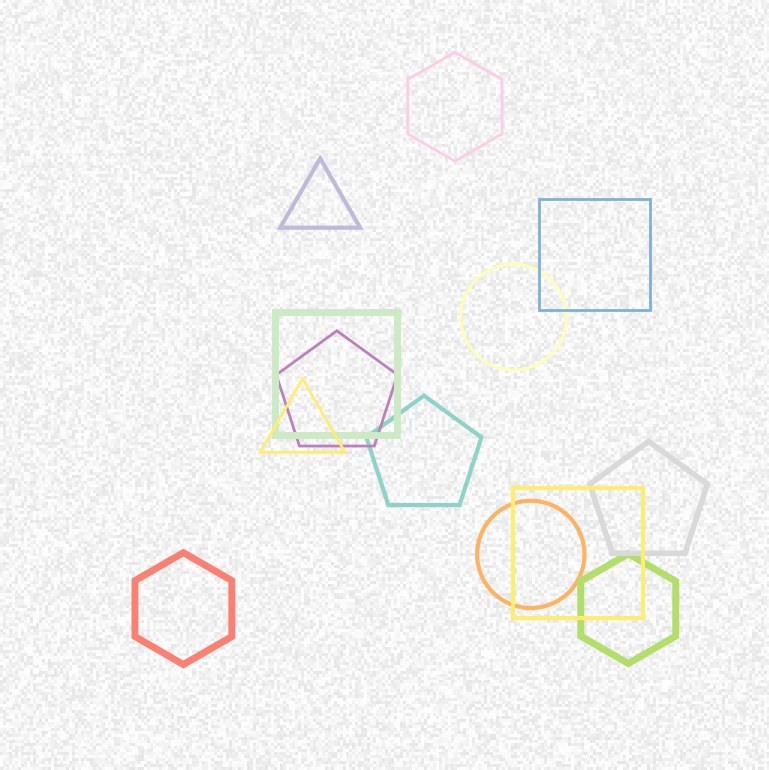[{"shape": "pentagon", "thickness": 1.5, "radius": 0.39, "center": [0.551, 0.408]}, {"shape": "circle", "thickness": 1, "radius": 0.34, "center": [0.667, 0.588]}, {"shape": "triangle", "thickness": 1.5, "radius": 0.3, "center": [0.416, 0.734]}, {"shape": "hexagon", "thickness": 2.5, "radius": 0.36, "center": [0.238, 0.21]}, {"shape": "square", "thickness": 1, "radius": 0.36, "center": [0.772, 0.669]}, {"shape": "circle", "thickness": 1.5, "radius": 0.35, "center": [0.689, 0.28]}, {"shape": "hexagon", "thickness": 2.5, "radius": 0.36, "center": [0.816, 0.21]}, {"shape": "hexagon", "thickness": 1, "radius": 0.35, "center": [0.591, 0.861]}, {"shape": "pentagon", "thickness": 2, "radius": 0.4, "center": [0.842, 0.346]}, {"shape": "pentagon", "thickness": 1, "radius": 0.41, "center": [0.438, 0.488]}, {"shape": "square", "thickness": 2.5, "radius": 0.4, "center": [0.436, 0.515]}, {"shape": "square", "thickness": 1.5, "radius": 0.42, "center": [0.751, 0.282]}, {"shape": "triangle", "thickness": 1, "radius": 0.32, "center": [0.393, 0.444]}]